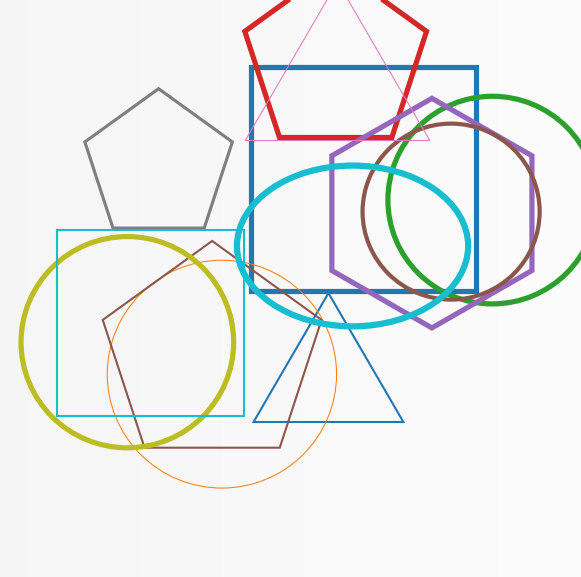[{"shape": "triangle", "thickness": 1, "radius": 0.74, "center": [0.565, 0.343]}, {"shape": "square", "thickness": 2.5, "radius": 0.97, "center": [0.626, 0.689]}, {"shape": "circle", "thickness": 0.5, "radius": 0.99, "center": [0.382, 0.351]}, {"shape": "circle", "thickness": 2.5, "radius": 0.9, "center": [0.847, 0.653]}, {"shape": "pentagon", "thickness": 2.5, "radius": 0.82, "center": [0.577, 0.894]}, {"shape": "hexagon", "thickness": 2.5, "radius": 0.99, "center": [0.743, 0.63]}, {"shape": "circle", "thickness": 2, "radius": 0.76, "center": [0.776, 0.633]}, {"shape": "pentagon", "thickness": 1, "radius": 0.99, "center": [0.365, 0.384]}, {"shape": "triangle", "thickness": 0.5, "radius": 0.92, "center": [0.581, 0.847]}, {"shape": "pentagon", "thickness": 1.5, "radius": 0.67, "center": [0.273, 0.712]}, {"shape": "circle", "thickness": 2.5, "radius": 0.91, "center": [0.219, 0.407]}, {"shape": "square", "thickness": 1, "radius": 0.81, "center": [0.259, 0.44]}, {"shape": "oval", "thickness": 3, "radius": 0.99, "center": [0.607, 0.573]}]